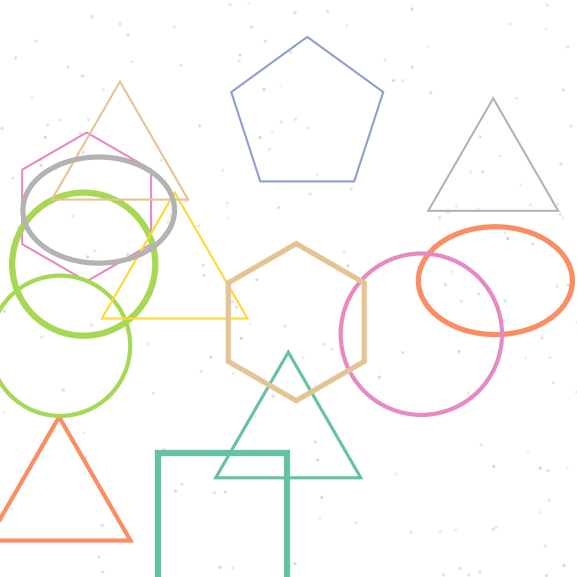[{"shape": "square", "thickness": 3, "radius": 0.56, "center": [0.386, 0.104]}, {"shape": "triangle", "thickness": 1.5, "radius": 0.73, "center": [0.499, 0.244]}, {"shape": "triangle", "thickness": 2, "radius": 0.71, "center": [0.102, 0.134]}, {"shape": "oval", "thickness": 2.5, "radius": 0.67, "center": [0.858, 0.513]}, {"shape": "pentagon", "thickness": 1, "radius": 0.69, "center": [0.532, 0.797]}, {"shape": "hexagon", "thickness": 1, "radius": 0.64, "center": [0.15, 0.641]}, {"shape": "circle", "thickness": 2, "radius": 0.7, "center": [0.73, 0.42]}, {"shape": "circle", "thickness": 3, "radius": 0.62, "center": [0.145, 0.542]}, {"shape": "circle", "thickness": 2, "radius": 0.61, "center": [0.104, 0.4]}, {"shape": "triangle", "thickness": 1, "radius": 0.73, "center": [0.302, 0.52]}, {"shape": "hexagon", "thickness": 2.5, "radius": 0.68, "center": [0.513, 0.441]}, {"shape": "triangle", "thickness": 1, "radius": 0.68, "center": [0.208, 0.722]}, {"shape": "triangle", "thickness": 1, "radius": 0.65, "center": [0.854, 0.699]}, {"shape": "oval", "thickness": 2.5, "radius": 0.66, "center": [0.171, 0.635]}]